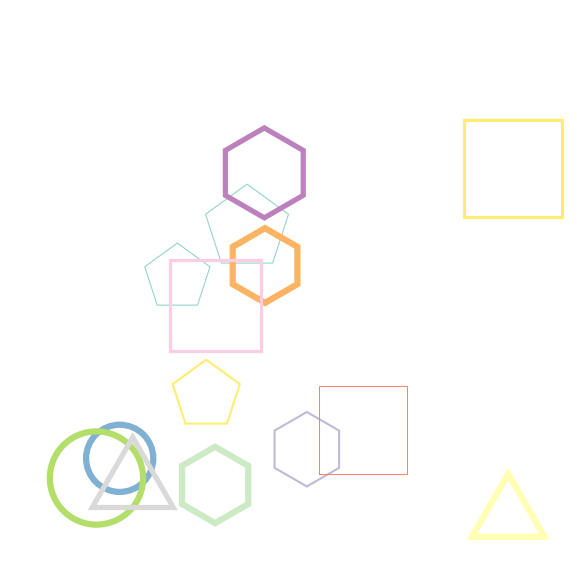[{"shape": "pentagon", "thickness": 0.5, "radius": 0.38, "center": [0.428, 0.605]}, {"shape": "pentagon", "thickness": 0.5, "radius": 0.3, "center": [0.307, 0.519]}, {"shape": "triangle", "thickness": 3, "radius": 0.36, "center": [0.88, 0.106]}, {"shape": "hexagon", "thickness": 1, "radius": 0.32, "center": [0.531, 0.221]}, {"shape": "square", "thickness": 0.5, "radius": 0.38, "center": [0.629, 0.254]}, {"shape": "circle", "thickness": 3, "radius": 0.29, "center": [0.207, 0.205]}, {"shape": "hexagon", "thickness": 3, "radius": 0.32, "center": [0.459, 0.539]}, {"shape": "circle", "thickness": 3, "radius": 0.4, "center": [0.167, 0.171]}, {"shape": "square", "thickness": 1.5, "radius": 0.4, "center": [0.373, 0.47]}, {"shape": "triangle", "thickness": 2.5, "radius": 0.41, "center": [0.23, 0.161]}, {"shape": "hexagon", "thickness": 2.5, "radius": 0.39, "center": [0.458, 0.7]}, {"shape": "hexagon", "thickness": 3, "radius": 0.33, "center": [0.373, 0.159]}, {"shape": "pentagon", "thickness": 1, "radius": 0.31, "center": [0.357, 0.315]}, {"shape": "square", "thickness": 1.5, "radius": 0.42, "center": [0.889, 0.707]}]